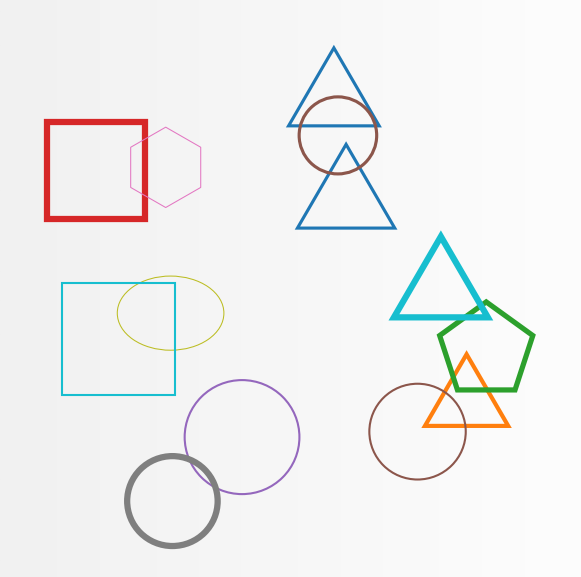[{"shape": "triangle", "thickness": 1.5, "radius": 0.45, "center": [0.574, 0.826]}, {"shape": "triangle", "thickness": 1.5, "radius": 0.48, "center": [0.595, 0.653]}, {"shape": "triangle", "thickness": 2, "radius": 0.41, "center": [0.803, 0.303]}, {"shape": "pentagon", "thickness": 2.5, "radius": 0.42, "center": [0.837, 0.392]}, {"shape": "square", "thickness": 3, "radius": 0.42, "center": [0.165, 0.704]}, {"shape": "circle", "thickness": 1, "radius": 0.49, "center": [0.416, 0.242]}, {"shape": "circle", "thickness": 1.5, "radius": 0.33, "center": [0.581, 0.765]}, {"shape": "circle", "thickness": 1, "radius": 0.41, "center": [0.718, 0.252]}, {"shape": "hexagon", "thickness": 0.5, "radius": 0.35, "center": [0.285, 0.709]}, {"shape": "circle", "thickness": 3, "radius": 0.39, "center": [0.297, 0.131]}, {"shape": "oval", "thickness": 0.5, "radius": 0.46, "center": [0.293, 0.457]}, {"shape": "triangle", "thickness": 3, "radius": 0.47, "center": [0.759, 0.496]}, {"shape": "square", "thickness": 1, "radius": 0.49, "center": [0.204, 0.412]}]